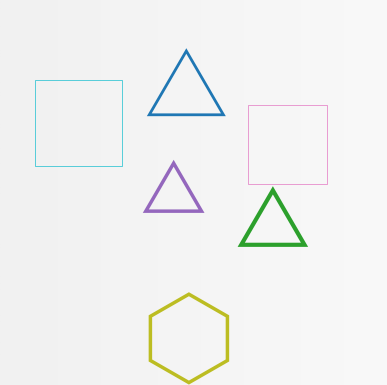[{"shape": "triangle", "thickness": 2, "radius": 0.55, "center": [0.481, 0.757]}, {"shape": "triangle", "thickness": 3, "radius": 0.47, "center": [0.704, 0.411]}, {"shape": "triangle", "thickness": 2.5, "radius": 0.41, "center": [0.448, 0.493]}, {"shape": "square", "thickness": 0.5, "radius": 0.51, "center": [0.742, 0.625]}, {"shape": "hexagon", "thickness": 2.5, "radius": 0.57, "center": [0.488, 0.121]}, {"shape": "square", "thickness": 0.5, "radius": 0.56, "center": [0.203, 0.68]}]